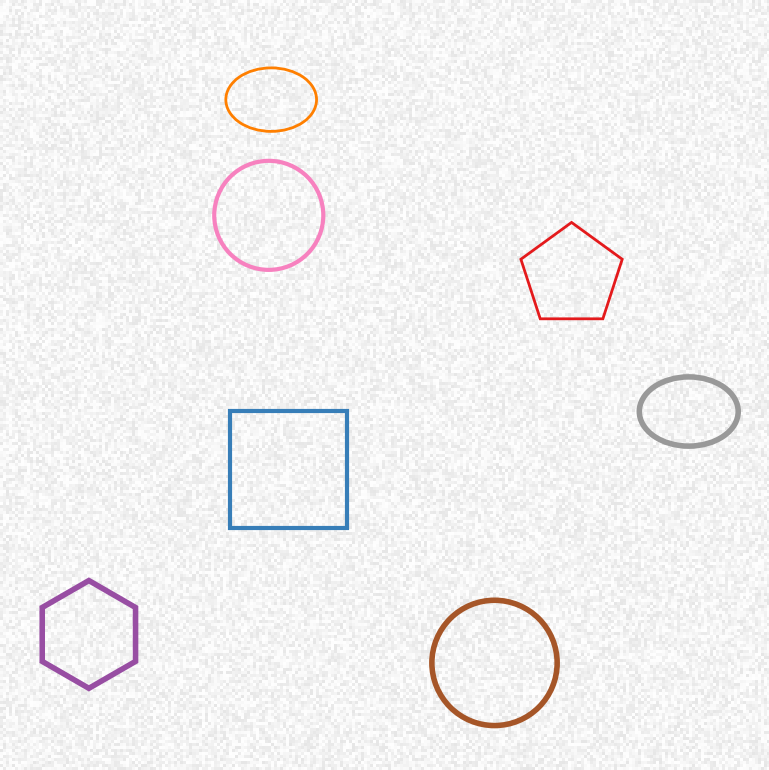[{"shape": "pentagon", "thickness": 1, "radius": 0.35, "center": [0.742, 0.642]}, {"shape": "square", "thickness": 1.5, "radius": 0.38, "center": [0.375, 0.391]}, {"shape": "hexagon", "thickness": 2, "radius": 0.35, "center": [0.115, 0.176]}, {"shape": "oval", "thickness": 1, "radius": 0.29, "center": [0.352, 0.871]}, {"shape": "circle", "thickness": 2, "radius": 0.41, "center": [0.642, 0.139]}, {"shape": "circle", "thickness": 1.5, "radius": 0.35, "center": [0.349, 0.72]}, {"shape": "oval", "thickness": 2, "radius": 0.32, "center": [0.895, 0.466]}]